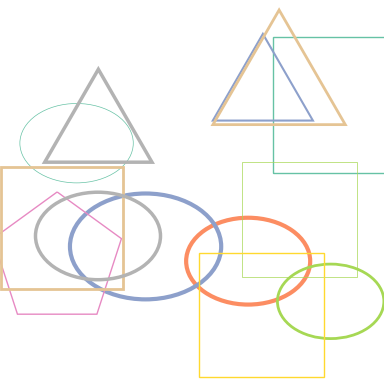[{"shape": "oval", "thickness": 0.5, "radius": 0.74, "center": [0.199, 0.628]}, {"shape": "square", "thickness": 1, "radius": 0.89, "center": [0.887, 0.727]}, {"shape": "oval", "thickness": 3, "radius": 0.81, "center": [0.645, 0.322]}, {"shape": "triangle", "thickness": 1.5, "radius": 0.75, "center": [0.683, 0.762]}, {"shape": "oval", "thickness": 3, "radius": 0.98, "center": [0.378, 0.36]}, {"shape": "pentagon", "thickness": 1, "radius": 0.88, "center": [0.149, 0.326]}, {"shape": "square", "thickness": 0.5, "radius": 0.75, "center": [0.779, 0.431]}, {"shape": "oval", "thickness": 2, "radius": 0.69, "center": [0.859, 0.217]}, {"shape": "square", "thickness": 1, "radius": 0.81, "center": [0.679, 0.182]}, {"shape": "square", "thickness": 2, "radius": 0.79, "center": [0.162, 0.408]}, {"shape": "triangle", "thickness": 2, "radius": 0.99, "center": [0.725, 0.776]}, {"shape": "oval", "thickness": 2.5, "radius": 0.81, "center": [0.255, 0.387]}, {"shape": "triangle", "thickness": 2.5, "radius": 0.8, "center": [0.255, 0.659]}]